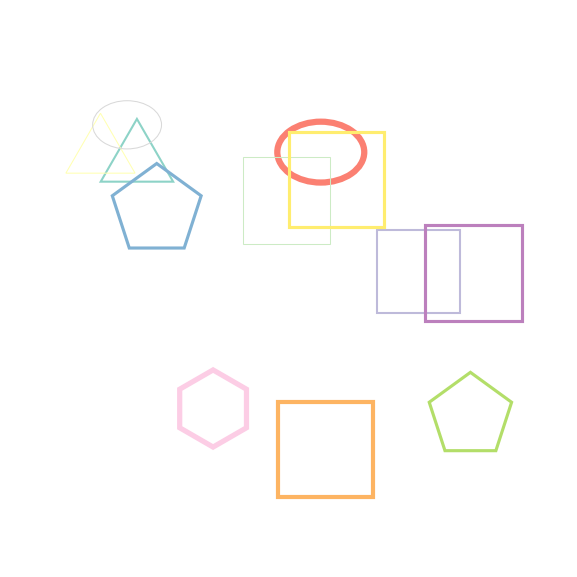[{"shape": "triangle", "thickness": 1, "radius": 0.36, "center": [0.237, 0.721]}, {"shape": "triangle", "thickness": 0.5, "radius": 0.35, "center": [0.174, 0.734]}, {"shape": "square", "thickness": 1, "radius": 0.36, "center": [0.724, 0.528]}, {"shape": "oval", "thickness": 3, "radius": 0.38, "center": [0.555, 0.736]}, {"shape": "pentagon", "thickness": 1.5, "radius": 0.4, "center": [0.271, 0.635]}, {"shape": "square", "thickness": 2, "radius": 0.41, "center": [0.564, 0.221]}, {"shape": "pentagon", "thickness": 1.5, "radius": 0.37, "center": [0.815, 0.279]}, {"shape": "hexagon", "thickness": 2.5, "radius": 0.33, "center": [0.369, 0.292]}, {"shape": "oval", "thickness": 0.5, "radius": 0.3, "center": [0.22, 0.783]}, {"shape": "square", "thickness": 1.5, "radius": 0.42, "center": [0.82, 0.526]}, {"shape": "square", "thickness": 0.5, "radius": 0.38, "center": [0.497, 0.652]}, {"shape": "square", "thickness": 1.5, "radius": 0.41, "center": [0.583, 0.689]}]